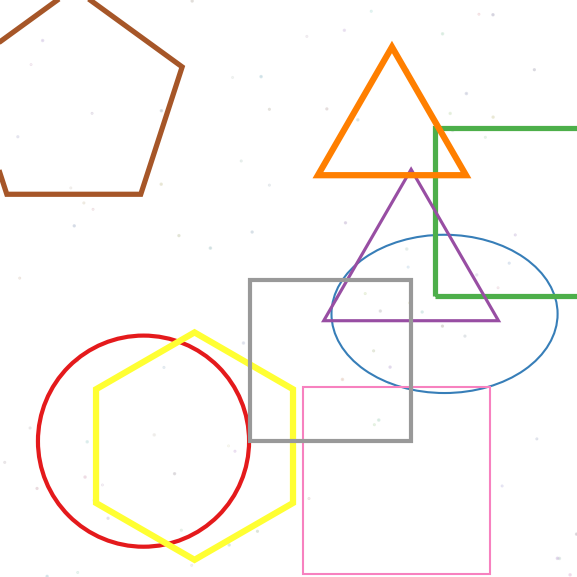[{"shape": "circle", "thickness": 2, "radius": 0.91, "center": [0.249, 0.235]}, {"shape": "oval", "thickness": 1, "radius": 0.98, "center": [0.77, 0.456]}, {"shape": "square", "thickness": 2.5, "radius": 0.73, "center": [0.899, 0.631]}, {"shape": "triangle", "thickness": 1.5, "radius": 0.87, "center": [0.712, 0.531]}, {"shape": "triangle", "thickness": 3, "radius": 0.74, "center": [0.679, 0.77]}, {"shape": "hexagon", "thickness": 3, "radius": 0.98, "center": [0.337, 0.227]}, {"shape": "pentagon", "thickness": 2.5, "radius": 0.99, "center": [0.128, 0.822]}, {"shape": "square", "thickness": 1, "radius": 0.81, "center": [0.687, 0.167]}, {"shape": "square", "thickness": 2, "radius": 0.69, "center": [0.572, 0.375]}]